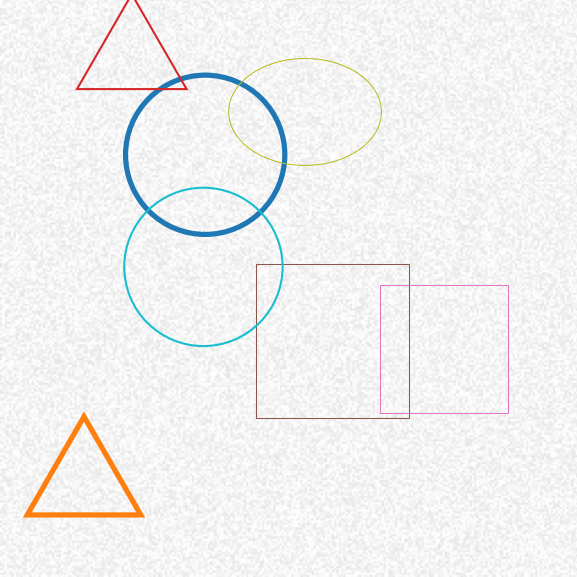[{"shape": "circle", "thickness": 2.5, "radius": 0.69, "center": [0.355, 0.731]}, {"shape": "triangle", "thickness": 2.5, "radius": 0.57, "center": [0.145, 0.164]}, {"shape": "triangle", "thickness": 1, "radius": 0.55, "center": [0.228, 0.9]}, {"shape": "square", "thickness": 0.5, "radius": 0.66, "center": [0.576, 0.409]}, {"shape": "square", "thickness": 0.5, "radius": 0.55, "center": [0.768, 0.395]}, {"shape": "oval", "thickness": 0.5, "radius": 0.66, "center": [0.528, 0.805]}, {"shape": "circle", "thickness": 1, "radius": 0.69, "center": [0.352, 0.537]}]